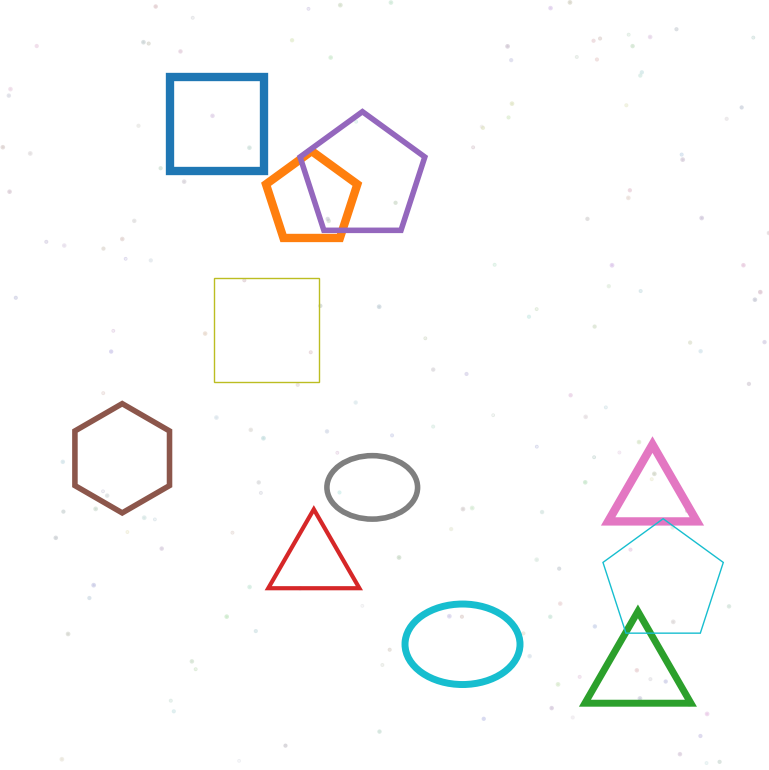[{"shape": "square", "thickness": 3, "radius": 0.3, "center": [0.282, 0.839]}, {"shape": "pentagon", "thickness": 3, "radius": 0.31, "center": [0.405, 0.741]}, {"shape": "triangle", "thickness": 2.5, "radius": 0.4, "center": [0.828, 0.126]}, {"shape": "triangle", "thickness": 1.5, "radius": 0.34, "center": [0.408, 0.27]}, {"shape": "pentagon", "thickness": 2, "radius": 0.43, "center": [0.471, 0.77]}, {"shape": "hexagon", "thickness": 2, "radius": 0.35, "center": [0.159, 0.405]}, {"shape": "triangle", "thickness": 3, "radius": 0.33, "center": [0.847, 0.356]}, {"shape": "oval", "thickness": 2, "radius": 0.29, "center": [0.483, 0.367]}, {"shape": "square", "thickness": 0.5, "radius": 0.34, "center": [0.346, 0.571]}, {"shape": "pentagon", "thickness": 0.5, "radius": 0.41, "center": [0.861, 0.244]}, {"shape": "oval", "thickness": 2.5, "radius": 0.37, "center": [0.601, 0.163]}]